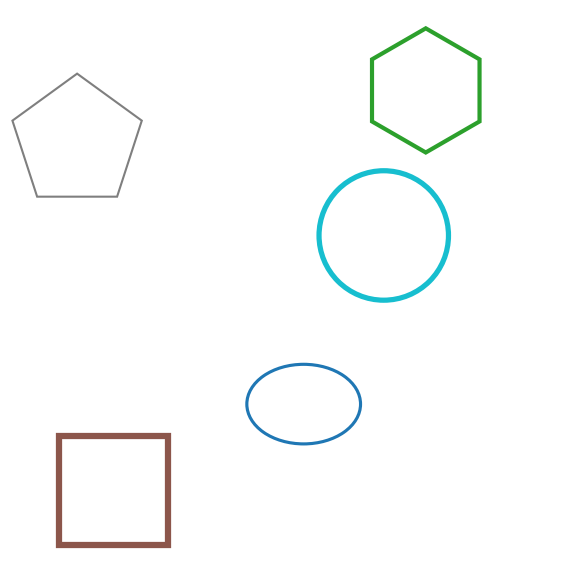[{"shape": "oval", "thickness": 1.5, "radius": 0.49, "center": [0.526, 0.299]}, {"shape": "hexagon", "thickness": 2, "radius": 0.54, "center": [0.737, 0.843]}, {"shape": "square", "thickness": 3, "radius": 0.47, "center": [0.196, 0.149]}, {"shape": "pentagon", "thickness": 1, "radius": 0.59, "center": [0.134, 0.754]}, {"shape": "circle", "thickness": 2.5, "radius": 0.56, "center": [0.665, 0.591]}]